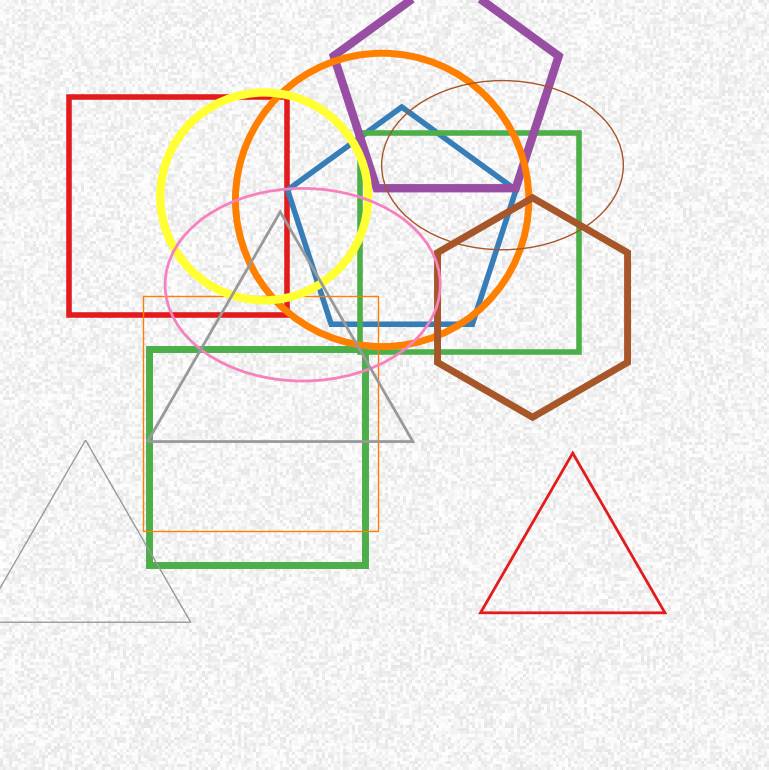[{"shape": "square", "thickness": 2, "radius": 0.71, "center": [0.231, 0.732]}, {"shape": "triangle", "thickness": 1, "radius": 0.69, "center": [0.744, 0.273]}, {"shape": "pentagon", "thickness": 2, "radius": 0.78, "center": [0.522, 0.705]}, {"shape": "square", "thickness": 2, "radius": 0.71, "center": [0.61, 0.685]}, {"shape": "square", "thickness": 2.5, "radius": 0.7, "center": [0.334, 0.407]}, {"shape": "pentagon", "thickness": 3, "radius": 0.77, "center": [0.58, 0.88]}, {"shape": "circle", "thickness": 2.5, "radius": 0.95, "center": [0.496, 0.74]}, {"shape": "square", "thickness": 0.5, "radius": 0.76, "center": [0.338, 0.463]}, {"shape": "circle", "thickness": 3, "radius": 0.67, "center": [0.343, 0.745]}, {"shape": "hexagon", "thickness": 2.5, "radius": 0.71, "center": [0.692, 0.601]}, {"shape": "oval", "thickness": 0.5, "radius": 0.78, "center": [0.653, 0.785]}, {"shape": "oval", "thickness": 1, "radius": 0.89, "center": [0.393, 0.63]}, {"shape": "triangle", "thickness": 1, "radius": 0.99, "center": [0.364, 0.526]}, {"shape": "triangle", "thickness": 0.5, "radius": 0.79, "center": [0.111, 0.271]}]